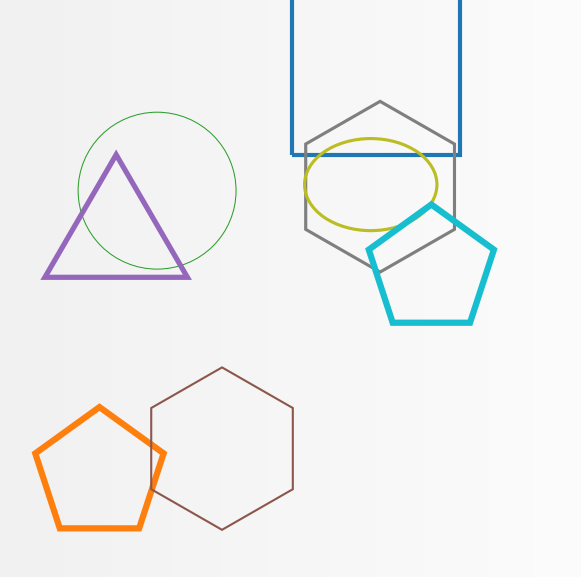[{"shape": "square", "thickness": 2, "radius": 0.72, "center": [0.647, 0.875]}, {"shape": "pentagon", "thickness": 3, "radius": 0.58, "center": [0.171, 0.178]}, {"shape": "circle", "thickness": 0.5, "radius": 0.68, "center": [0.27, 0.669]}, {"shape": "triangle", "thickness": 2.5, "radius": 0.71, "center": [0.2, 0.59]}, {"shape": "hexagon", "thickness": 1, "radius": 0.7, "center": [0.382, 0.222]}, {"shape": "hexagon", "thickness": 1.5, "radius": 0.74, "center": [0.654, 0.676]}, {"shape": "oval", "thickness": 1.5, "radius": 0.57, "center": [0.638, 0.679]}, {"shape": "pentagon", "thickness": 3, "radius": 0.57, "center": [0.742, 0.532]}]